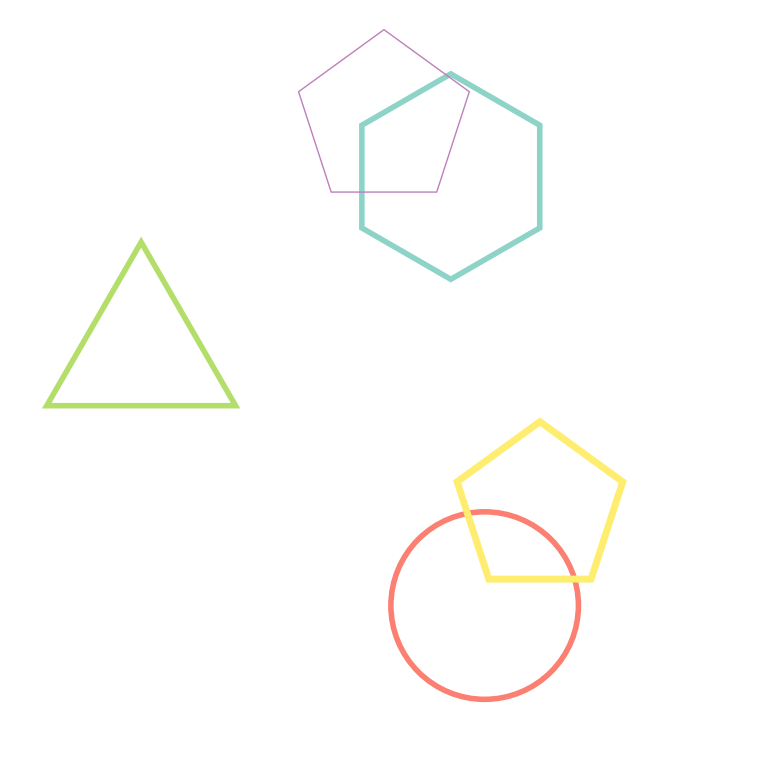[{"shape": "hexagon", "thickness": 2, "radius": 0.67, "center": [0.585, 0.771]}, {"shape": "circle", "thickness": 2, "radius": 0.61, "center": [0.629, 0.214]}, {"shape": "triangle", "thickness": 2, "radius": 0.71, "center": [0.183, 0.544]}, {"shape": "pentagon", "thickness": 0.5, "radius": 0.58, "center": [0.499, 0.845]}, {"shape": "pentagon", "thickness": 2.5, "radius": 0.57, "center": [0.701, 0.339]}]